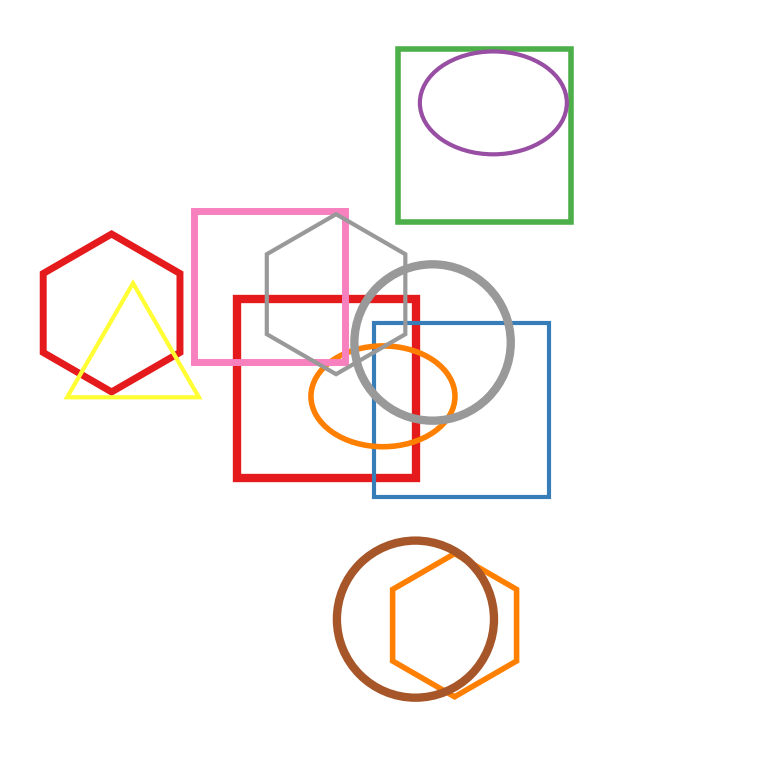[{"shape": "square", "thickness": 3, "radius": 0.58, "center": [0.424, 0.496]}, {"shape": "hexagon", "thickness": 2.5, "radius": 0.51, "center": [0.145, 0.594]}, {"shape": "square", "thickness": 1.5, "radius": 0.57, "center": [0.599, 0.467]}, {"shape": "square", "thickness": 2, "radius": 0.56, "center": [0.629, 0.824]}, {"shape": "oval", "thickness": 1.5, "radius": 0.48, "center": [0.641, 0.866]}, {"shape": "oval", "thickness": 2, "radius": 0.47, "center": [0.497, 0.485]}, {"shape": "hexagon", "thickness": 2, "radius": 0.46, "center": [0.59, 0.188]}, {"shape": "triangle", "thickness": 1.5, "radius": 0.49, "center": [0.173, 0.533]}, {"shape": "circle", "thickness": 3, "radius": 0.51, "center": [0.54, 0.196]}, {"shape": "square", "thickness": 2.5, "radius": 0.49, "center": [0.35, 0.627]}, {"shape": "hexagon", "thickness": 1.5, "radius": 0.52, "center": [0.436, 0.618]}, {"shape": "circle", "thickness": 3, "radius": 0.51, "center": [0.562, 0.555]}]